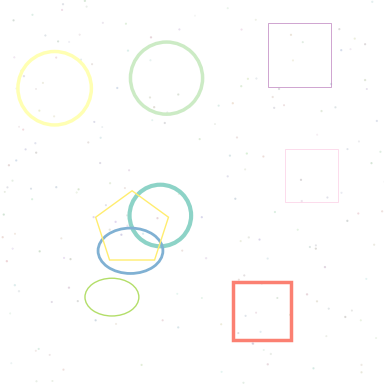[{"shape": "circle", "thickness": 3, "radius": 0.4, "center": [0.416, 0.44]}, {"shape": "circle", "thickness": 2.5, "radius": 0.48, "center": [0.142, 0.771]}, {"shape": "square", "thickness": 2.5, "radius": 0.38, "center": [0.681, 0.193]}, {"shape": "oval", "thickness": 2, "radius": 0.42, "center": [0.339, 0.349]}, {"shape": "oval", "thickness": 1, "radius": 0.35, "center": [0.291, 0.228]}, {"shape": "square", "thickness": 0.5, "radius": 0.34, "center": [0.808, 0.543]}, {"shape": "square", "thickness": 0.5, "radius": 0.41, "center": [0.778, 0.857]}, {"shape": "circle", "thickness": 2.5, "radius": 0.47, "center": [0.433, 0.797]}, {"shape": "pentagon", "thickness": 1, "radius": 0.5, "center": [0.343, 0.405]}]